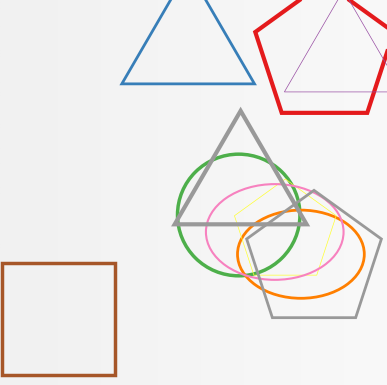[{"shape": "pentagon", "thickness": 3, "radius": 0.94, "center": [0.837, 0.859]}, {"shape": "triangle", "thickness": 2, "radius": 0.99, "center": [0.486, 0.881]}, {"shape": "circle", "thickness": 2.5, "radius": 0.79, "center": [0.616, 0.442]}, {"shape": "triangle", "thickness": 0.5, "radius": 0.88, "center": [0.886, 0.849]}, {"shape": "oval", "thickness": 2, "radius": 0.82, "center": [0.777, 0.34]}, {"shape": "pentagon", "thickness": 0.5, "radius": 0.69, "center": [0.736, 0.397]}, {"shape": "square", "thickness": 2.5, "radius": 0.73, "center": [0.151, 0.171]}, {"shape": "oval", "thickness": 1.5, "radius": 0.89, "center": [0.709, 0.397]}, {"shape": "triangle", "thickness": 3, "radius": 0.98, "center": [0.621, 0.516]}, {"shape": "pentagon", "thickness": 2, "radius": 0.91, "center": [0.81, 0.323]}]